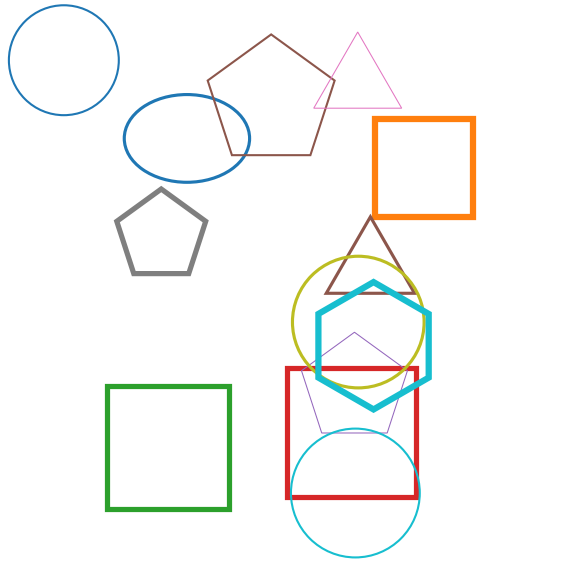[{"shape": "circle", "thickness": 1, "radius": 0.48, "center": [0.111, 0.895]}, {"shape": "oval", "thickness": 1.5, "radius": 0.54, "center": [0.324, 0.759]}, {"shape": "square", "thickness": 3, "radius": 0.42, "center": [0.734, 0.709]}, {"shape": "square", "thickness": 2.5, "radius": 0.53, "center": [0.291, 0.224]}, {"shape": "square", "thickness": 2.5, "radius": 0.56, "center": [0.609, 0.25]}, {"shape": "pentagon", "thickness": 0.5, "radius": 0.48, "center": [0.614, 0.327]}, {"shape": "triangle", "thickness": 1.5, "radius": 0.44, "center": [0.641, 0.535]}, {"shape": "pentagon", "thickness": 1, "radius": 0.58, "center": [0.47, 0.824]}, {"shape": "triangle", "thickness": 0.5, "radius": 0.44, "center": [0.619, 0.856]}, {"shape": "pentagon", "thickness": 2.5, "radius": 0.4, "center": [0.279, 0.591]}, {"shape": "circle", "thickness": 1.5, "radius": 0.57, "center": [0.62, 0.441]}, {"shape": "circle", "thickness": 1, "radius": 0.56, "center": [0.615, 0.145]}, {"shape": "hexagon", "thickness": 3, "radius": 0.55, "center": [0.647, 0.4]}]